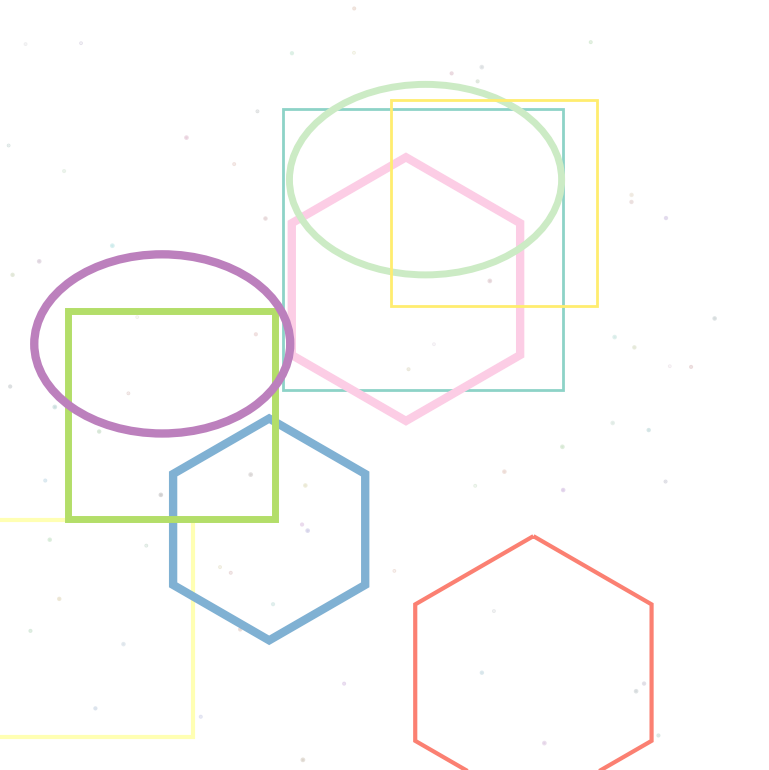[{"shape": "square", "thickness": 1, "radius": 0.91, "center": [0.549, 0.676]}, {"shape": "square", "thickness": 1.5, "radius": 0.71, "center": [0.109, 0.184]}, {"shape": "hexagon", "thickness": 1.5, "radius": 0.89, "center": [0.693, 0.126]}, {"shape": "hexagon", "thickness": 3, "radius": 0.72, "center": [0.35, 0.312]}, {"shape": "square", "thickness": 2.5, "radius": 0.67, "center": [0.223, 0.461]}, {"shape": "hexagon", "thickness": 3, "radius": 0.86, "center": [0.527, 0.625]}, {"shape": "oval", "thickness": 3, "radius": 0.83, "center": [0.211, 0.553]}, {"shape": "oval", "thickness": 2.5, "radius": 0.88, "center": [0.553, 0.767]}, {"shape": "square", "thickness": 1, "radius": 0.67, "center": [0.641, 0.736]}]